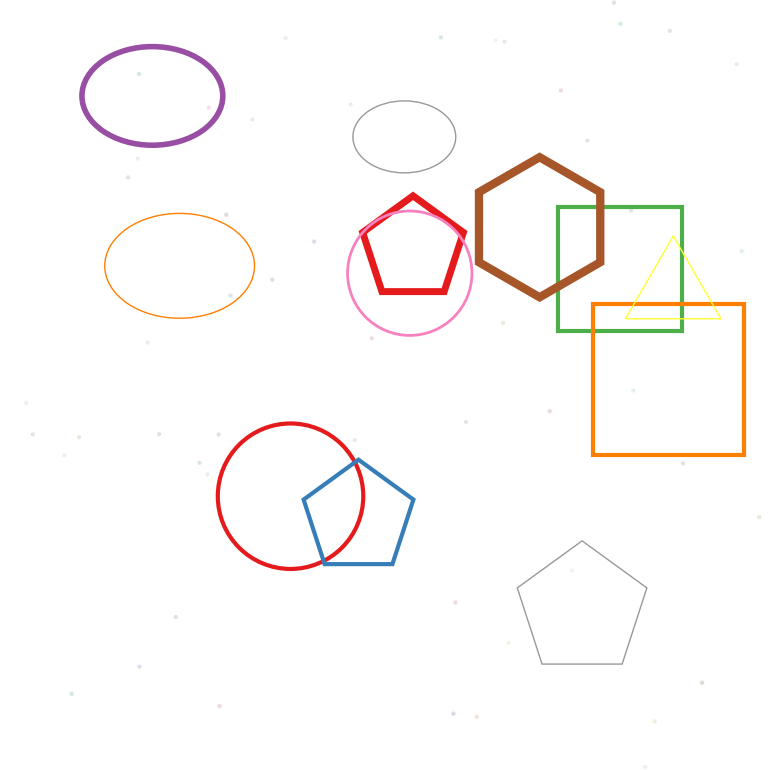[{"shape": "circle", "thickness": 1.5, "radius": 0.47, "center": [0.377, 0.356]}, {"shape": "pentagon", "thickness": 2.5, "radius": 0.34, "center": [0.536, 0.677]}, {"shape": "pentagon", "thickness": 1.5, "radius": 0.37, "center": [0.466, 0.328]}, {"shape": "square", "thickness": 1.5, "radius": 0.4, "center": [0.806, 0.651]}, {"shape": "oval", "thickness": 2, "radius": 0.46, "center": [0.198, 0.875]}, {"shape": "oval", "thickness": 0.5, "radius": 0.49, "center": [0.233, 0.655]}, {"shape": "square", "thickness": 1.5, "radius": 0.49, "center": [0.868, 0.507]}, {"shape": "triangle", "thickness": 0.5, "radius": 0.36, "center": [0.874, 0.622]}, {"shape": "hexagon", "thickness": 3, "radius": 0.45, "center": [0.701, 0.705]}, {"shape": "circle", "thickness": 1, "radius": 0.4, "center": [0.532, 0.645]}, {"shape": "oval", "thickness": 0.5, "radius": 0.33, "center": [0.525, 0.822]}, {"shape": "pentagon", "thickness": 0.5, "radius": 0.44, "center": [0.756, 0.209]}]